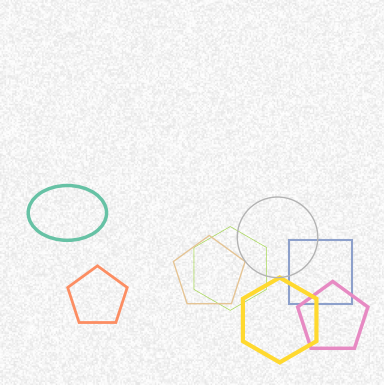[{"shape": "oval", "thickness": 2.5, "radius": 0.51, "center": [0.175, 0.447]}, {"shape": "pentagon", "thickness": 2, "radius": 0.41, "center": [0.253, 0.228]}, {"shape": "square", "thickness": 1.5, "radius": 0.41, "center": [0.832, 0.293]}, {"shape": "pentagon", "thickness": 2.5, "radius": 0.48, "center": [0.864, 0.173]}, {"shape": "hexagon", "thickness": 0.5, "radius": 0.54, "center": [0.598, 0.303]}, {"shape": "hexagon", "thickness": 3, "radius": 0.55, "center": [0.726, 0.169]}, {"shape": "pentagon", "thickness": 1, "radius": 0.49, "center": [0.544, 0.29]}, {"shape": "circle", "thickness": 1, "radius": 0.52, "center": [0.721, 0.384]}]